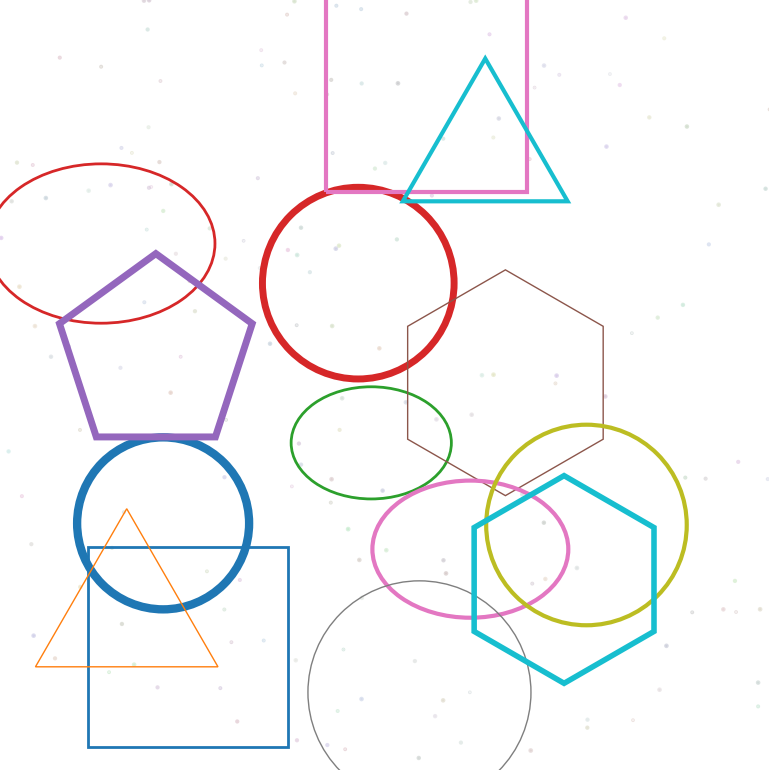[{"shape": "circle", "thickness": 3, "radius": 0.56, "center": [0.212, 0.32]}, {"shape": "square", "thickness": 1, "radius": 0.65, "center": [0.244, 0.16]}, {"shape": "triangle", "thickness": 0.5, "radius": 0.68, "center": [0.165, 0.202]}, {"shape": "oval", "thickness": 1, "radius": 0.52, "center": [0.482, 0.425]}, {"shape": "circle", "thickness": 2.5, "radius": 0.62, "center": [0.465, 0.632]}, {"shape": "oval", "thickness": 1, "radius": 0.74, "center": [0.131, 0.684]}, {"shape": "pentagon", "thickness": 2.5, "radius": 0.66, "center": [0.202, 0.539]}, {"shape": "hexagon", "thickness": 0.5, "radius": 0.73, "center": [0.656, 0.503]}, {"shape": "square", "thickness": 1.5, "radius": 0.65, "center": [0.554, 0.881]}, {"shape": "oval", "thickness": 1.5, "radius": 0.64, "center": [0.611, 0.287]}, {"shape": "circle", "thickness": 0.5, "radius": 0.72, "center": [0.545, 0.101]}, {"shape": "circle", "thickness": 1.5, "radius": 0.65, "center": [0.762, 0.318]}, {"shape": "triangle", "thickness": 1.5, "radius": 0.62, "center": [0.63, 0.8]}, {"shape": "hexagon", "thickness": 2, "radius": 0.67, "center": [0.733, 0.247]}]